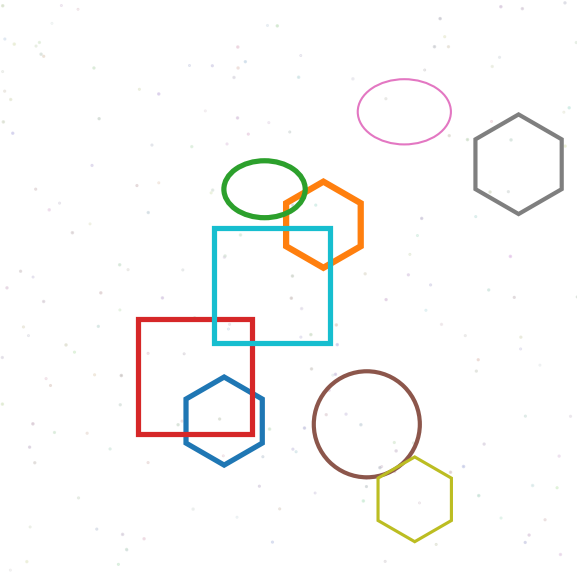[{"shape": "hexagon", "thickness": 2.5, "radius": 0.38, "center": [0.388, 0.27]}, {"shape": "hexagon", "thickness": 3, "radius": 0.37, "center": [0.56, 0.61]}, {"shape": "oval", "thickness": 2.5, "radius": 0.35, "center": [0.458, 0.671]}, {"shape": "square", "thickness": 2.5, "radius": 0.5, "center": [0.338, 0.348]}, {"shape": "circle", "thickness": 2, "radius": 0.46, "center": [0.635, 0.264]}, {"shape": "oval", "thickness": 1, "radius": 0.4, "center": [0.7, 0.806]}, {"shape": "hexagon", "thickness": 2, "radius": 0.43, "center": [0.898, 0.715]}, {"shape": "hexagon", "thickness": 1.5, "radius": 0.37, "center": [0.718, 0.135]}, {"shape": "square", "thickness": 2.5, "radius": 0.5, "center": [0.471, 0.504]}]